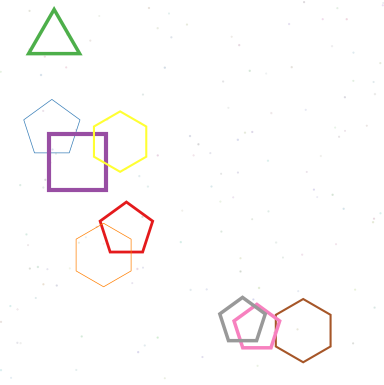[{"shape": "pentagon", "thickness": 2, "radius": 0.36, "center": [0.328, 0.403]}, {"shape": "pentagon", "thickness": 0.5, "radius": 0.38, "center": [0.135, 0.665]}, {"shape": "triangle", "thickness": 2.5, "radius": 0.38, "center": [0.141, 0.899]}, {"shape": "square", "thickness": 3, "radius": 0.37, "center": [0.202, 0.579]}, {"shape": "hexagon", "thickness": 0.5, "radius": 0.41, "center": [0.269, 0.338]}, {"shape": "hexagon", "thickness": 1.5, "radius": 0.39, "center": [0.312, 0.632]}, {"shape": "hexagon", "thickness": 1.5, "radius": 0.41, "center": [0.788, 0.141]}, {"shape": "pentagon", "thickness": 2.5, "radius": 0.31, "center": [0.667, 0.147]}, {"shape": "pentagon", "thickness": 2.5, "radius": 0.31, "center": [0.63, 0.165]}]